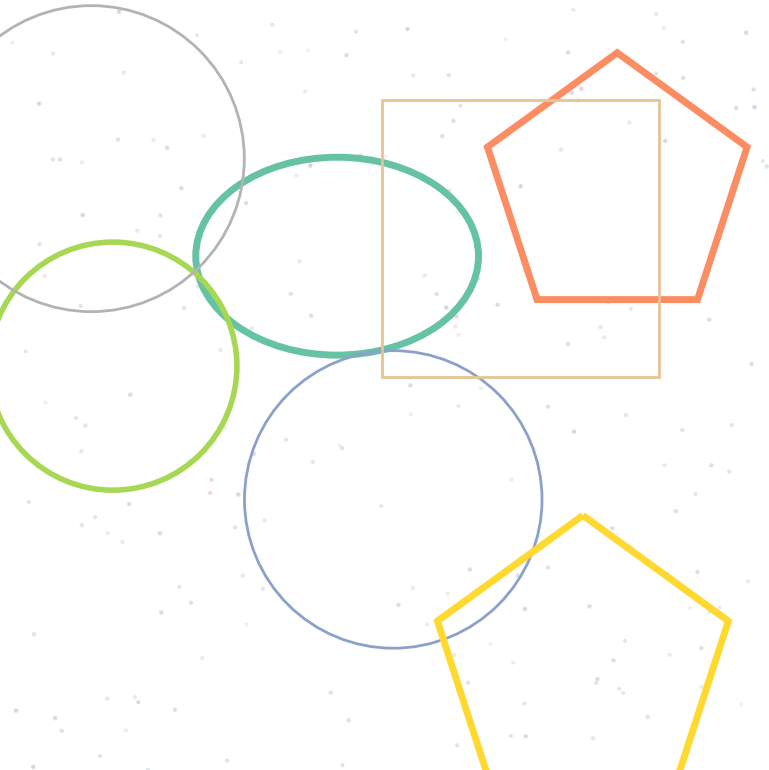[{"shape": "oval", "thickness": 2.5, "radius": 0.92, "center": [0.438, 0.667]}, {"shape": "pentagon", "thickness": 2.5, "radius": 0.89, "center": [0.802, 0.754]}, {"shape": "circle", "thickness": 1, "radius": 0.97, "center": [0.511, 0.351]}, {"shape": "circle", "thickness": 2, "radius": 0.81, "center": [0.147, 0.525]}, {"shape": "pentagon", "thickness": 2.5, "radius": 0.99, "center": [0.757, 0.132]}, {"shape": "square", "thickness": 1, "radius": 0.9, "center": [0.676, 0.69]}, {"shape": "circle", "thickness": 1, "radius": 0.99, "center": [0.119, 0.794]}]